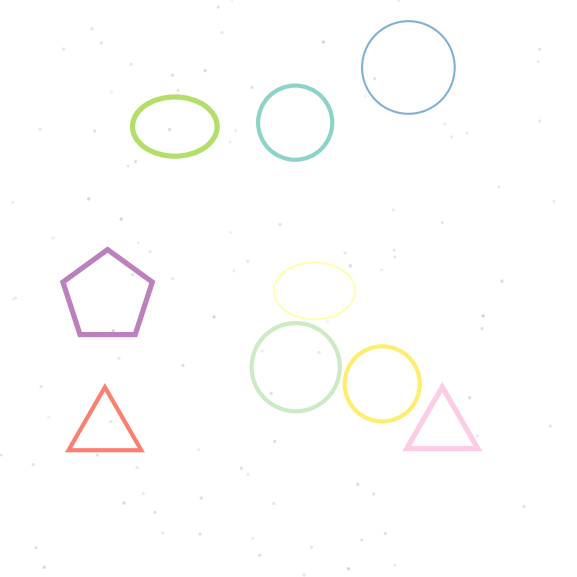[{"shape": "circle", "thickness": 2, "radius": 0.32, "center": [0.511, 0.787]}, {"shape": "oval", "thickness": 1, "radius": 0.35, "center": [0.545, 0.495]}, {"shape": "triangle", "thickness": 2, "radius": 0.36, "center": [0.182, 0.256]}, {"shape": "circle", "thickness": 1, "radius": 0.4, "center": [0.707, 0.882]}, {"shape": "oval", "thickness": 2.5, "radius": 0.37, "center": [0.303, 0.78]}, {"shape": "triangle", "thickness": 2.5, "radius": 0.36, "center": [0.766, 0.258]}, {"shape": "pentagon", "thickness": 2.5, "radius": 0.41, "center": [0.186, 0.486]}, {"shape": "circle", "thickness": 2, "radius": 0.38, "center": [0.512, 0.363]}, {"shape": "circle", "thickness": 2, "radius": 0.33, "center": [0.662, 0.334]}]